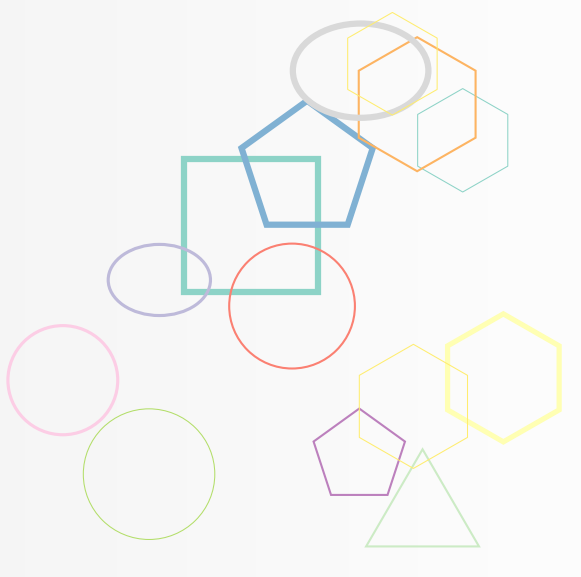[{"shape": "hexagon", "thickness": 0.5, "radius": 0.45, "center": [0.796, 0.756]}, {"shape": "square", "thickness": 3, "radius": 0.58, "center": [0.431, 0.609]}, {"shape": "hexagon", "thickness": 2.5, "radius": 0.55, "center": [0.866, 0.345]}, {"shape": "oval", "thickness": 1.5, "radius": 0.44, "center": [0.274, 0.514]}, {"shape": "circle", "thickness": 1, "radius": 0.54, "center": [0.502, 0.469]}, {"shape": "pentagon", "thickness": 3, "radius": 0.59, "center": [0.528, 0.706]}, {"shape": "hexagon", "thickness": 1, "radius": 0.58, "center": [0.718, 0.819]}, {"shape": "circle", "thickness": 0.5, "radius": 0.57, "center": [0.256, 0.178]}, {"shape": "circle", "thickness": 1.5, "radius": 0.47, "center": [0.108, 0.341]}, {"shape": "oval", "thickness": 3, "radius": 0.58, "center": [0.62, 0.877]}, {"shape": "pentagon", "thickness": 1, "radius": 0.41, "center": [0.618, 0.209]}, {"shape": "triangle", "thickness": 1, "radius": 0.56, "center": [0.727, 0.109]}, {"shape": "hexagon", "thickness": 0.5, "radius": 0.44, "center": [0.675, 0.889]}, {"shape": "hexagon", "thickness": 0.5, "radius": 0.54, "center": [0.711, 0.295]}]